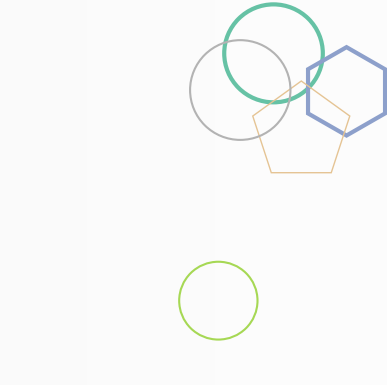[{"shape": "circle", "thickness": 3, "radius": 0.64, "center": [0.706, 0.861]}, {"shape": "hexagon", "thickness": 3, "radius": 0.57, "center": [0.894, 0.763]}, {"shape": "circle", "thickness": 1.5, "radius": 0.51, "center": [0.563, 0.219]}, {"shape": "pentagon", "thickness": 1, "radius": 0.66, "center": [0.777, 0.658]}, {"shape": "circle", "thickness": 1.5, "radius": 0.65, "center": [0.62, 0.766]}]